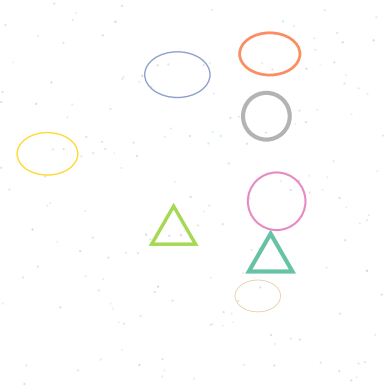[{"shape": "triangle", "thickness": 3, "radius": 0.33, "center": [0.703, 0.328]}, {"shape": "oval", "thickness": 2, "radius": 0.39, "center": [0.701, 0.86]}, {"shape": "oval", "thickness": 1, "radius": 0.42, "center": [0.461, 0.806]}, {"shape": "circle", "thickness": 1.5, "radius": 0.37, "center": [0.719, 0.477]}, {"shape": "triangle", "thickness": 2.5, "radius": 0.33, "center": [0.451, 0.399]}, {"shape": "oval", "thickness": 1, "radius": 0.39, "center": [0.123, 0.6]}, {"shape": "oval", "thickness": 0.5, "radius": 0.3, "center": [0.67, 0.231]}, {"shape": "circle", "thickness": 3, "radius": 0.3, "center": [0.692, 0.698]}]